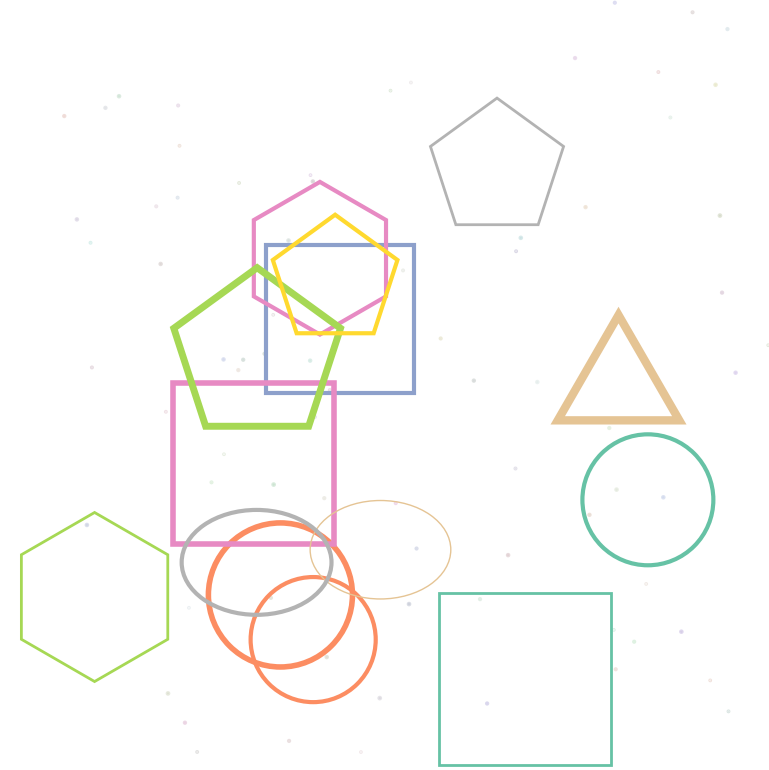[{"shape": "circle", "thickness": 1.5, "radius": 0.43, "center": [0.841, 0.351]}, {"shape": "square", "thickness": 1, "radius": 0.56, "center": [0.682, 0.118]}, {"shape": "circle", "thickness": 2, "radius": 0.47, "center": [0.364, 0.227]}, {"shape": "circle", "thickness": 1.5, "radius": 0.41, "center": [0.407, 0.169]}, {"shape": "square", "thickness": 1.5, "radius": 0.48, "center": [0.441, 0.586]}, {"shape": "hexagon", "thickness": 1.5, "radius": 0.5, "center": [0.415, 0.665]}, {"shape": "square", "thickness": 2, "radius": 0.52, "center": [0.329, 0.398]}, {"shape": "pentagon", "thickness": 2.5, "radius": 0.57, "center": [0.334, 0.538]}, {"shape": "hexagon", "thickness": 1, "radius": 0.55, "center": [0.123, 0.225]}, {"shape": "pentagon", "thickness": 1.5, "radius": 0.43, "center": [0.435, 0.636]}, {"shape": "triangle", "thickness": 3, "radius": 0.46, "center": [0.803, 0.5]}, {"shape": "oval", "thickness": 0.5, "radius": 0.46, "center": [0.494, 0.286]}, {"shape": "pentagon", "thickness": 1, "radius": 0.45, "center": [0.645, 0.782]}, {"shape": "oval", "thickness": 1.5, "radius": 0.49, "center": [0.333, 0.27]}]